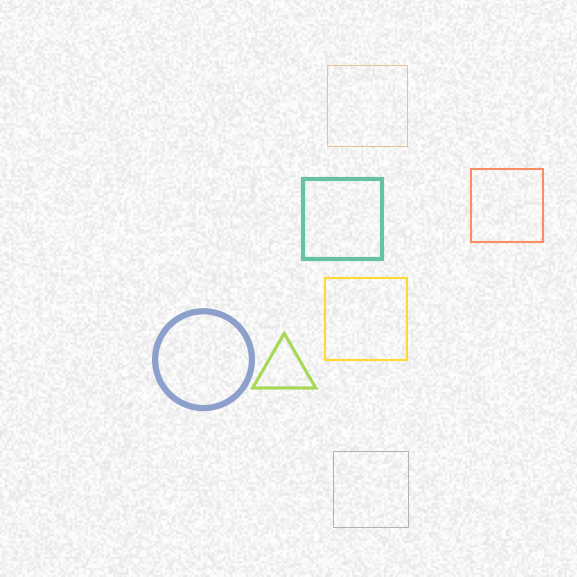[{"shape": "square", "thickness": 2, "radius": 0.34, "center": [0.593, 0.62]}, {"shape": "square", "thickness": 1, "radius": 0.31, "center": [0.878, 0.643]}, {"shape": "circle", "thickness": 3, "radius": 0.42, "center": [0.352, 0.376]}, {"shape": "triangle", "thickness": 1.5, "radius": 0.31, "center": [0.492, 0.359]}, {"shape": "square", "thickness": 1, "radius": 0.35, "center": [0.633, 0.446]}, {"shape": "square", "thickness": 0.5, "radius": 0.35, "center": [0.635, 0.817]}, {"shape": "square", "thickness": 0.5, "radius": 0.33, "center": [0.641, 0.152]}]